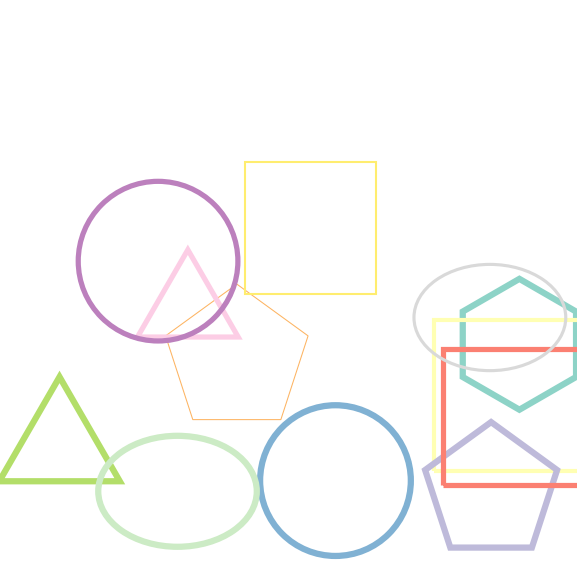[{"shape": "hexagon", "thickness": 3, "radius": 0.57, "center": [0.899, 0.403]}, {"shape": "square", "thickness": 2, "radius": 0.66, "center": [0.884, 0.314]}, {"shape": "pentagon", "thickness": 3, "radius": 0.6, "center": [0.85, 0.148]}, {"shape": "square", "thickness": 2.5, "radius": 0.59, "center": [0.885, 0.277]}, {"shape": "circle", "thickness": 3, "radius": 0.65, "center": [0.581, 0.167]}, {"shape": "pentagon", "thickness": 0.5, "radius": 0.65, "center": [0.41, 0.377]}, {"shape": "triangle", "thickness": 3, "radius": 0.6, "center": [0.103, 0.226]}, {"shape": "triangle", "thickness": 2.5, "radius": 0.5, "center": [0.325, 0.466]}, {"shape": "oval", "thickness": 1.5, "radius": 0.66, "center": [0.848, 0.449]}, {"shape": "circle", "thickness": 2.5, "radius": 0.69, "center": [0.274, 0.547]}, {"shape": "oval", "thickness": 3, "radius": 0.69, "center": [0.307, 0.148]}, {"shape": "square", "thickness": 1, "radius": 0.57, "center": [0.538, 0.604]}]